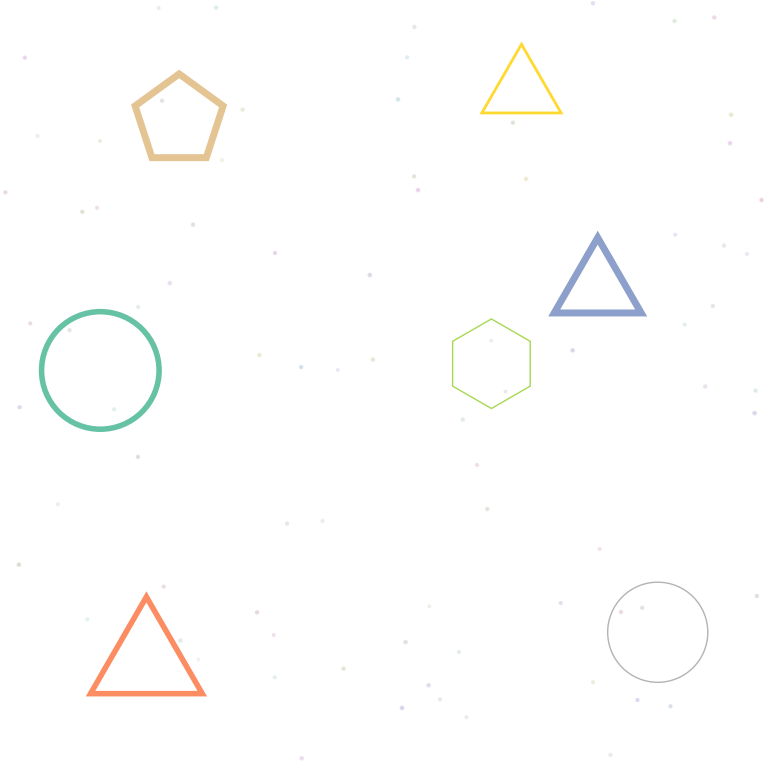[{"shape": "circle", "thickness": 2, "radius": 0.38, "center": [0.13, 0.519]}, {"shape": "triangle", "thickness": 2, "radius": 0.42, "center": [0.19, 0.141]}, {"shape": "triangle", "thickness": 2.5, "radius": 0.33, "center": [0.776, 0.626]}, {"shape": "hexagon", "thickness": 0.5, "radius": 0.29, "center": [0.638, 0.528]}, {"shape": "triangle", "thickness": 1, "radius": 0.3, "center": [0.677, 0.883]}, {"shape": "pentagon", "thickness": 2.5, "radius": 0.3, "center": [0.233, 0.844]}, {"shape": "circle", "thickness": 0.5, "radius": 0.33, "center": [0.854, 0.179]}]